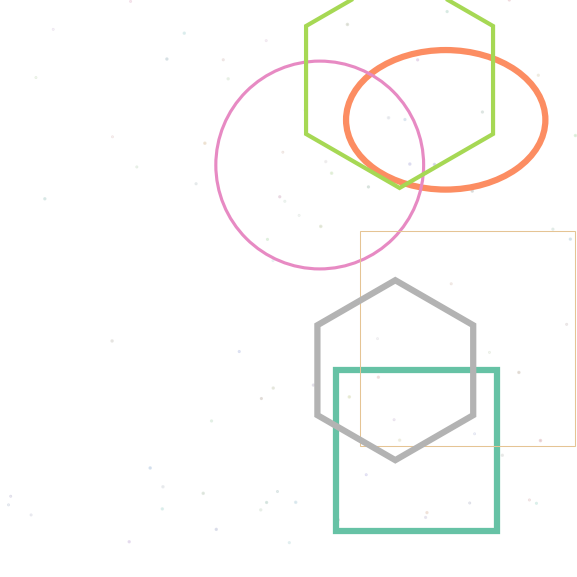[{"shape": "square", "thickness": 3, "radius": 0.7, "center": [0.721, 0.219]}, {"shape": "oval", "thickness": 3, "radius": 0.86, "center": [0.772, 0.792]}, {"shape": "circle", "thickness": 1.5, "radius": 0.9, "center": [0.554, 0.713]}, {"shape": "hexagon", "thickness": 2, "radius": 0.93, "center": [0.692, 0.861]}, {"shape": "square", "thickness": 0.5, "radius": 0.93, "center": [0.809, 0.413]}, {"shape": "hexagon", "thickness": 3, "radius": 0.78, "center": [0.685, 0.358]}]